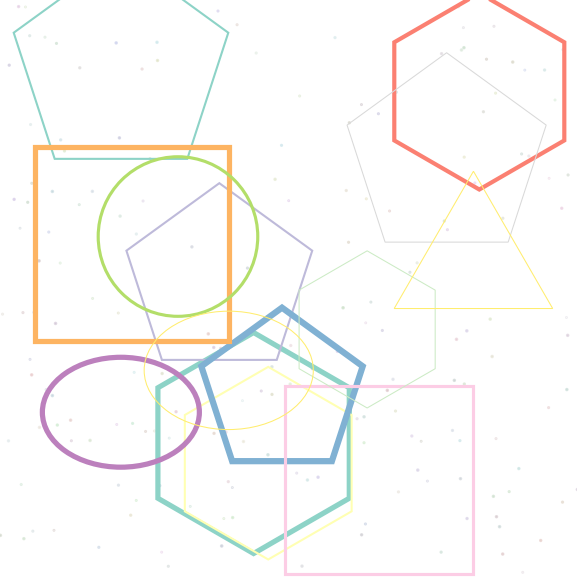[{"shape": "hexagon", "thickness": 2.5, "radius": 0.96, "center": [0.439, 0.232]}, {"shape": "pentagon", "thickness": 1, "radius": 0.98, "center": [0.21, 0.882]}, {"shape": "hexagon", "thickness": 1, "radius": 0.83, "center": [0.464, 0.197]}, {"shape": "pentagon", "thickness": 1, "radius": 0.85, "center": [0.38, 0.513]}, {"shape": "hexagon", "thickness": 2, "radius": 0.85, "center": [0.83, 0.841]}, {"shape": "pentagon", "thickness": 3, "radius": 0.73, "center": [0.488, 0.319]}, {"shape": "square", "thickness": 2.5, "radius": 0.84, "center": [0.229, 0.576]}, {"shape": "circle", "thickness": 1.5, "radius": 0.69, "center": [0.308, 0.59]}, {"shape": "square", "thickness": 1.5, "radius": 0.81, "center": [0.656, 0.169]}, {"shape": "pentagon", "thickness": 0.5, "radius": 0.91, "center": [0.773, 0.727]}, {"shape": "oval", "thickness": 2.5, "radius": 0.68, "center": [0.209, 0.285]}, {"shape": "hexagon", "thickness": 0.5, "radius": 0.68, "center": [0.636, 0.429]}, {"shape": "oval", "thickness": 0.5, "radius": 0.73, "center": [0.396, 0.358]}, {"shape": "triangle", "thickness": 0.5, "radius": 0.79, "center": [0.82, 0.544]}]